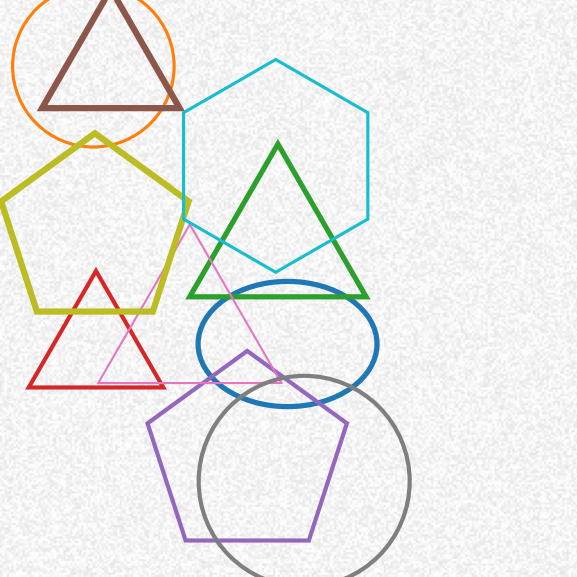[{"shape": "oval", "thickness": 2.5, "radius": 0.77, "center": [0.498, 0.403]}, {"shape": "circle", "thickness": 1.5, "radius": 0.7, "center": [0.162, 0.884]}, {"shape": "triangle", "thickness": 2.5, "radius": 0.88, "center": [0.481, 0.573]}, {"shape": "triangle", "thickness": 2, "radius": 0.67, "center": [0.166, 0.395]}, {"shape": "pentagon", "thickness": 2, "radius": 0.91, "center": [0.428, 0.21]}, {"shape": "triangle", "thickness": 3, "radius": 0.69, "center": [0.192, 0.881]}, {"shape": "triangle", "thickness": 1, "radius": 0.92, "center": [0.329, 0.427]}, {"shape": "circle", "thickness": 2, "radius": 0.91, "center": [0.527, 0.166]}, {"shape": "pentagon", "thickness": 3, "radius": 0.85, "center": [0.164, 0.598]}, {"shape": "hexagon", "thickness": 1.5, "radius": 0.92, "center": [0.477, 0.712]}]